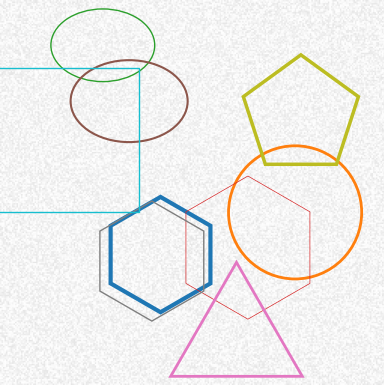[{"shape": "hexagon", "thickness": 3, "radius": 0.75, "center": [0.417, 0.339]}, {"shape": "circle", "thickness": 2, "radius": 0.86, "center": [0.767, 0.448]}, {"shape": "oval", "thickness": 1, "radius": 0.67, "center": [0.267, 0.882]}, {"shape": "hexagon", "thickness": 0.5, "radius": 0.93, "center": [0.644, 0.357]}, {"shape": "oval", "thickness": 1.5, "radius": 0.76, "center": [0.335, 0.737]}, {"shape": "triangle", "thickness": 2, "radius": 0.99, "center": [0.614, 0.121]}, {"shape": "hexagon", "thickness": 1, "radius": 0.78, "center": [0.394, 0.322]}, {"shape": "pentagon", "thickness": 2.5, "radius": 0.79, "center": [0.782, 0.7]}, {"shape": "square", "thickness": 1, "radius": 0.93, "center": [0.173, 0.637]}]